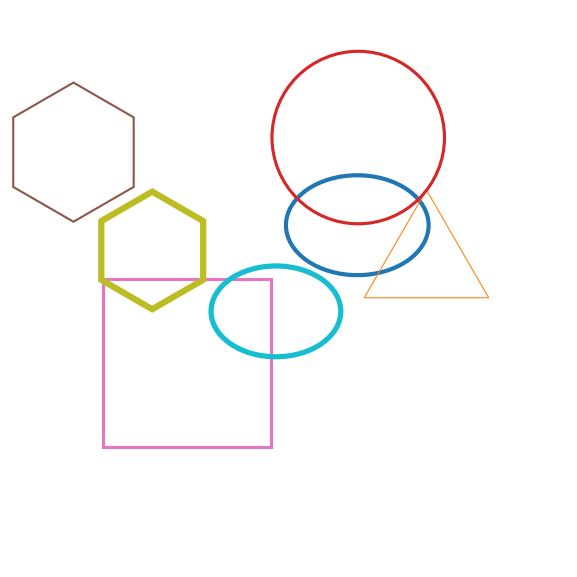[{"shape": "oval", "thickness": 2, "radius": 0.62, "center": [0.619, 0.609]}, {"shape": "triangle", "thickness": 0.5, "radius": 0.62, "center": [0.738, 0.546]}, {"shape": "circle", "thickness": 1.5, "radius": 0.75, "center": [0.62, 0.761]}, {"shape": "hexagon", "thickness": 1, "radius": 0.6, "center": [0.127, 0.736]}, {"shape": "square", "thickness": 1.5, "radius": 0.73, "center": [0.324, 0.37]}, {"shape": "hexagon", "thickness": 3, "radius": 0.51, "center": [0.264, 0.565]}, {"shape": "oval", "thickness": 2.5, "radius": 0.56, "center": [0.478, 0.46]}]